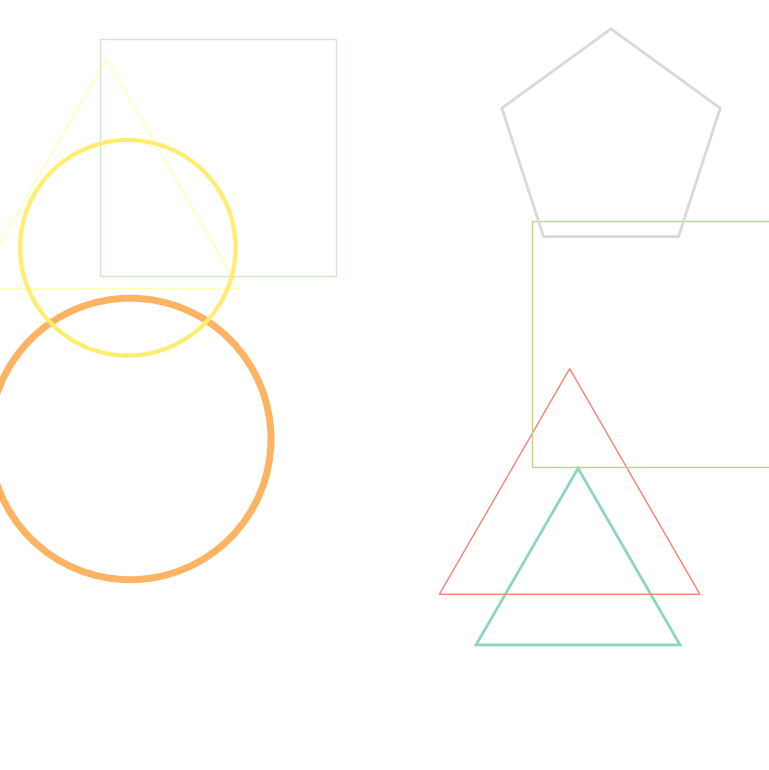[{"shape": "triangle", "thickness": 1, "radius": 0.76, "center": [0.751, 0.239]}, {"shape": "triangle", "thickness": 0.5, "radius": 0.99, "center": [0.138, 0.725]}, {"shape": "triangle", "thickness": 0.5, "radius": 0.98, "center": [0.74, 0.326]}, {"shape": "circle", "thickness": 2.5, "radius": 0.91, "center": [0.169, 0.43]}, {"shape": "square", "thickness": 0.5, "radius": 0.8, "center": [0.851, 0.553]}, {"shape": "pentagon", "thickness": 1, "radius": 0.75, "center": [0.794, 0.813]}, {"shape": "square", "thickness": 0.5, "radius": 0.77, "center": [0.283, 0.796]}, {"shape": "circle", "thickness": 1.5, "radius": 0.7, "center": [0.166, 0.678]}]